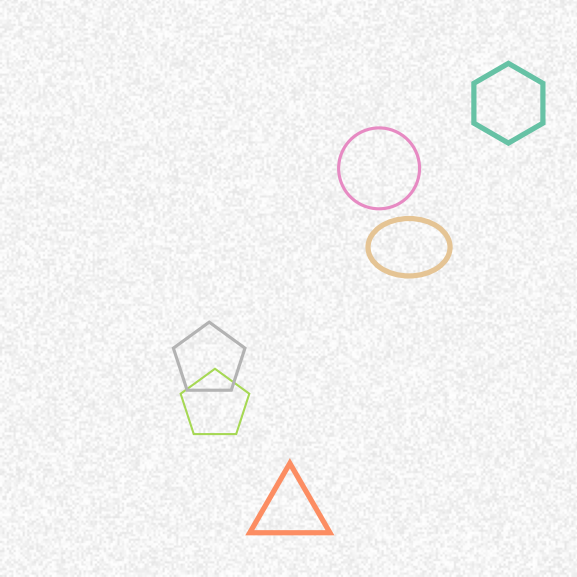[{"shape": "hexagon", "thickness": 2.5, "radius": 0.35, "center": [0.88, 0.82]}, {"shape": "triangle", "thickness": 2.5, "radius": 0.4, "center": [0.502, 0.117]}, {"shape": "circle", "thickness": 1.5, "radius": 0.35, "center": [0.656, 0.708]}, {"shape": "pentagon", "thickness": 1, "radius": 0.31, "center": [0.372, 0.298]}, {"shape": "oval", "thickness": 2.5, "radius": 0.36, "center": [0.708, 0.571]}, {"shape": "pentagon", "thickness": 1.5, "radius": 0.33, "center": [0.362, 0.376]}]